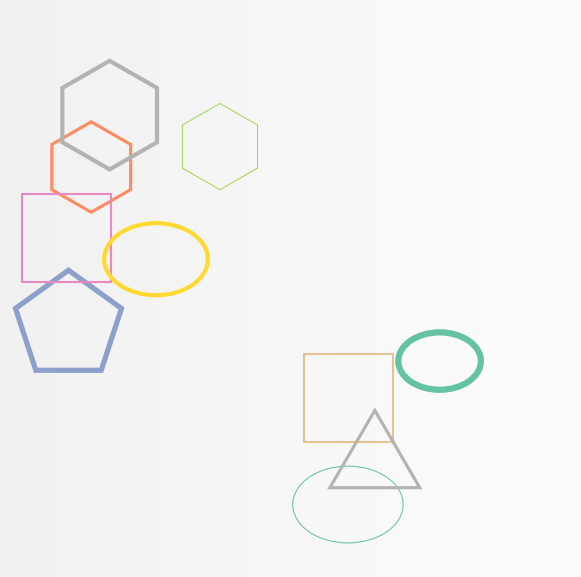[{"shape": "oval", "thickness": 3, "radius": 0.36, "center": [0.756, 0.374]}, {"shape": "oval", "thickness": 0.5, "radius": 0.47, "center": [0.599, 0.126]}, {"shape": "hexagon", "thickness": 1.5, "radius": 0.39, "center": [0.157, 0.71]}, {"shape": "pentagon", "thickness": 2.5, "radius": 0.48, "center": [0.118, 0.435]}, {"shape": "square", "thickness": 1, "radius": 0.38, "center": [0.115, 0.587]}, {"shape": "hexagon", "thickness": 0.5, "radius": 0.37, "center": [0.378, 0.745]}, {"shape": "oval", "thickness": 2, "radius": 0.45, "center": [0.268, 0.55]}, {"shape": "square", "thickness": 1, "radius": 0.38, "center": [0.599, 0.31]}, {"shape": "triangle", "thickness": 1.5, "radius": 0.45, "center": [0.645, 0.199]}, {"shape": "hexagon", "thickness": 2, "radius": 0.47, "center": [0.189, 0.8]}]